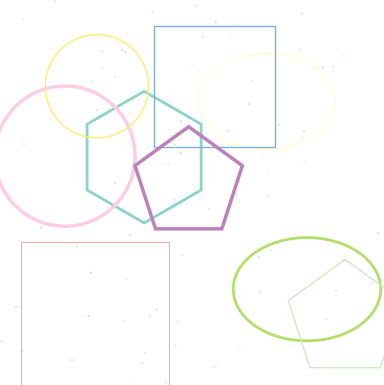[{"shape": "hexagon", "thickness": 2, "radius": 0.86, "center": [0.374, 0.592]}, {"shape": "oval", "thickness": 0.5, "radius": 0.89, "center": [0.694, 0.737]}, {"shape": "square", "thickness": 0.5, "radius": 0.96, "center": [0.248, 0.18]}, {"shape": "square", "thickness": 1, "radius": 0.79, "center": [0.556, 0.775]}, {"shape": "oval", "thickness": 2, "radius": 0.96, "center": [0.797, 0.249]}, {"shape": "circle", "thickness": 2.5, "radius": 0.91, "center": [0.169, 0.594]}, {"shape": "pentagon", "thickness": 2.5, "radius": 0.73, "center": [0.49, 0.524]}, {"shape": "pentagon", "thickness": 1, "radius": 0.78, "center": [0.897, 0.171]}, {"shape": "circle", "thickness": 1, "radius": 0.67, "center": [0.252, 0.776]}]